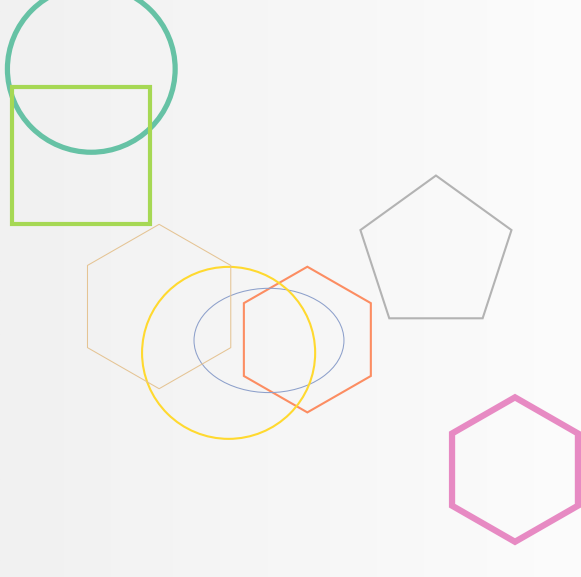[{"shape": "circle", "thickness": 2.5, "radius": 0.72, "center": [0.157, 0.88]}, {"shape": "hexagon", "thickness": 1, "radius": 0.63, "center": [0.529, 0.411]}, {"shape": "oval", "thickness": 0.5, "radius": 0.64, "center": [0.463, 0.41]}, {"shape": "hexagon", "thickness": 3, "radius": 0.63, "center": [0.886, 0.186]}, {"shape": "square", "thickness": 2, "radius": 0.59, "center": [0.139, 0.73]}, {"shape": "circle", "thickness": 1, "radius": 0.74, "center": [0.393, 0.388]}, {"shape": "hexagon", "thickness": 0.5, "radius": 0.71, "center": [0.274, 0.468]}, {"shape": "pentagon", "thickness": 1, "radius": 0.68, "center": [0.75, 0.559]}]